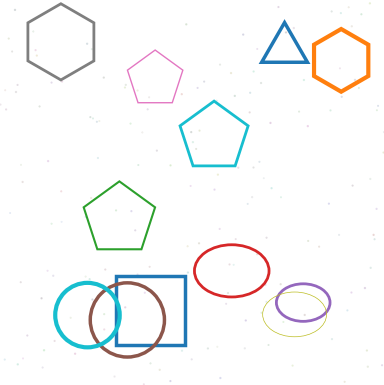[{"shape": "square", "thickness": 2.5, "radius": 0.45, "center": [0.392, 0.194]}, {"shape": "triangle", "thickness": 2.5, "radius": 0.34, "center": [0.739, 0.873]}, {"shape": "hexagon", "thickness": 3, "radius": 0.41, "center": [0.886, 0.843]}, {"shape": "pentagon", "thickness": 1.5, "radius": 0.49, "center": [0.31, 0.431]}, {"shape": "oval", "thickness": 2, "radius": 0.48, "center": [0.602, 0.296]}, {"shape": "oval", "thickness": 2, "radius": 0.35, "center": [0.788, 0.214]}, {"shape": "circle", "thickness": 2.5, "radius": 0.48, "center": [0.331, 0.169]}, {"shape": "pentagon", "thickness": 1, "radius": 0.38, "center": [0.403, 0.794]}, {"shape": "hexagon", "thickness": 2, "radius": 0.49, "center": [0.158, 0.891]}, {"shape": "oval", "thickness": 0.5, "radius": 0.42, "center": [0.765, 0.183]}, {"shape": "pentagon", "thickness": 2, "radius": 0.47, "center": [0.556, 0.644]}, {"shape": "circle", "thickness": 3, "radius": 0.42, "center": [0.227, 0.182]}]